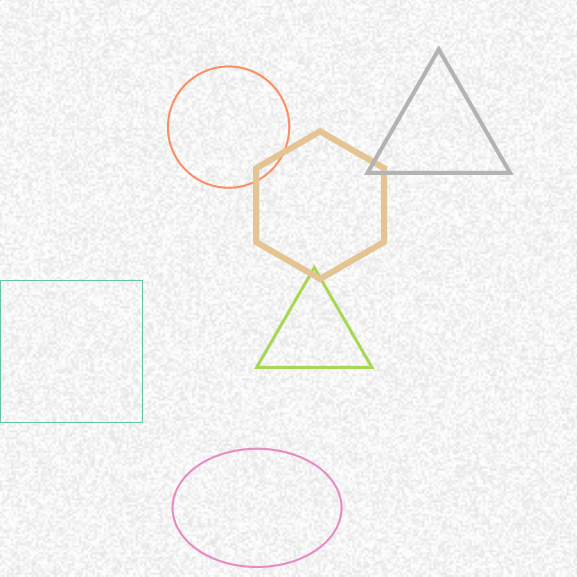[{"shape": "square", "thickness": 0.5, "radius": 0.62, "center": [0.123, 0.391]}, {"shape": "circle", "thickness": 1, "radius": 0.53, "center": [0.396, 0.779]}, {"shape": "oval", "thickness": 1, "radius": 0.73, "center": [0.445, 0.12]}, {"shape": "triangle", "thickness": 1.5, "radius": 0.58, "center": [0.544, 0.42]}, {"shape": "hexagon", "thickness": 3, "radius": 0.64, "center": [0.554, 0.644]}, {"shape": "triangle", "thickness": 2, "radius": 0.71, "center": [0.76, 0.771]}]